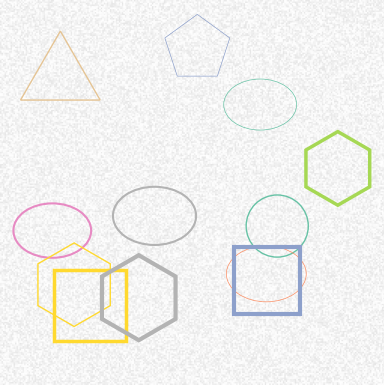[{"shape": "oval", "thickness": 0.5, "radius": 0.47, "center": [0.676, 0.728]}, {"shape": "circle", "thickness": 1, "radius": 0.4, "center": [0.72, 0.413]}, {"shape": "oval", "thickness": 0.5, "radius": 0.52, "center": [0.692, 0.289]}, {"shape": "square", "thickness": 3, "radius": 0.43, "center": [0.693, 0.271]}, {"shape": "pentagon", "thickness": 0.5, "radius": 0.44, "center": [0.513, 0.874]}, {"shape": "oval", "thickness": 1.5, "radius": 0.5, "center": [0.136, 0.401]}, {"shape": "hexagon", "thickness": 2.5, "radius": 0.48, "center": [0.877, 0.563]}, {"shape": "square", "thickness": 2.5, "radius": 0.47, "center": [0.234, 0.207]}, {"shape": "hexagon", "thickness": 1, "radius": 0.54, "center": [0.192, 0.26]}, {"shape": "triangle", "thickness": 1, "radius": 0.6, "center": [0.157, 0.8]}, {"shape": "hexagon", "thickness": 3, "radius": 0.55, "center": [0.36, 0.227]}, {"shape": "oval", "thickness": 1.5, "radius": 0.54, "center": [0.401, 0.439]}]